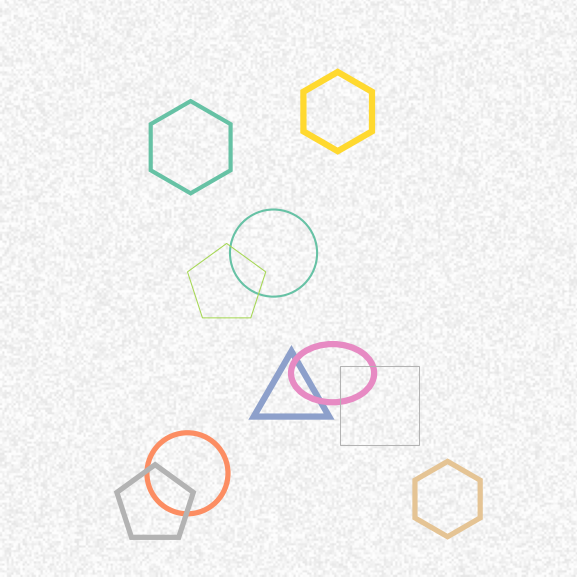[{"shape": "hexagon", "thickness": 2, "radius": 0.4, "center": [0.33, 0.744]}, {"shape": "circle", "thickness": 1, "radius": 0.38, "center": [0.474, 0.561]}, {"shape": "circle", "thickness": 2.5, "radius": 0.35, "center": [0.325, 0.18]}, {"shape": "triangle", "thickness": 3, "radius": 0.38, "center": [0.505, 0.315]}, {"shape": "oval", "thickness": 3, "radius": 0.36, "center": [0.576, 0.353]}, {"shape": "pentagon", "thickness": 0.5, "radius": 0.36, "center": [0.392, 0.506]}, {"shape": "hexagon", "thickness": 3, "radius": 0.34, "center": [0.585, 0.806]}, {"shape": "hexagon", "thickness": 2.5, "radius": 0.33, "center": [0.775, 0.135]}, {"shape": "square", "thickness": 0.5, "radius": 0.34, "center": [0.657, 0.297]}, {"shape": "pentagon", "thickness": 2.5, "radius": 0.35, "center": [0.269, 0.125]}]